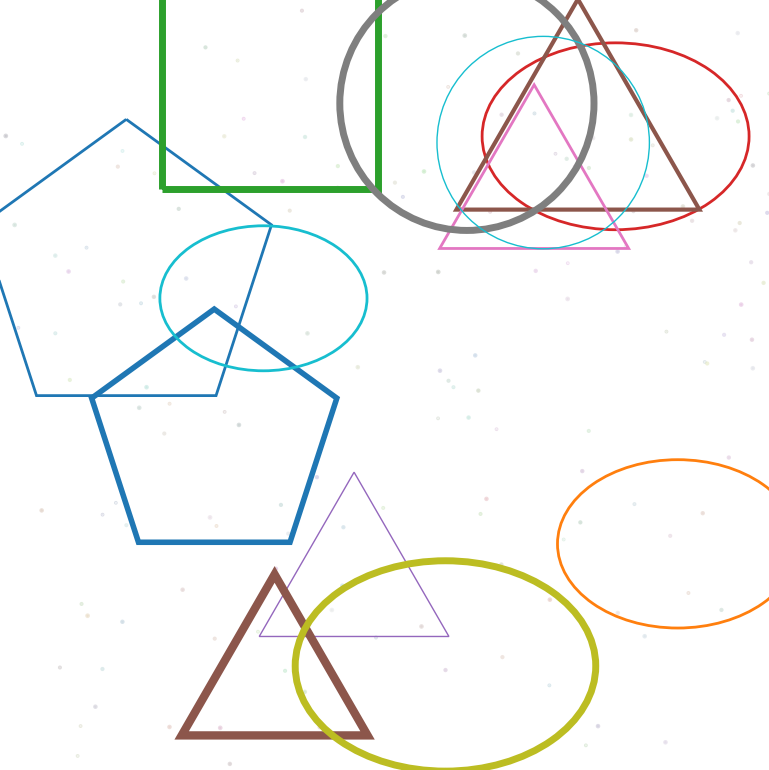[{"shape": "pentagon", "thickness": 1, "radius": 0.99, "center": [0.164, 0.647]}, {"shape": "pentagon", "thickness": 2, "radius": 0.84, "center": [0.278, 0.431]}, {"shape": "oval", "thickness": 1, "radius": 0.78, "center": [0.88, 0.294]}, {"shape": "square", "thickness": 2.5, "radius": 0.7, "center": [0.351, 0.895]}, {"shape": "oval", "thickness": 1, "radius": 0.87, "center": [0.799, 0.823]}, {"shape": "triangle", "thickness": 0.5, "radius": 0.71, "center": [0.46, 0.245]}, {"shape": "triangle", "thickness": 1.5, "radius": 0.91, "center": [0.751, 0.819]}, {"shape": "triangle", "thickness": 3, "radius": 0.7, "center": [0.357, 0.115]}, {"shape": "triangle", "thickness": 1, "radius": 0.71, "center": [0.694, 0.748]}, {"shape": "circle", "thickness": 2.5, "radius": 0.83, "center": [0.606, 0.866]}, {"shape": "oval", "thickness": 2.5, "radius": 0.98, "center": [0.579, 0.135]}, {"shape": "circle", "thickness": 0.5, "radius": 0.69, "center": [0.705, 0.815]}, {"shape": "oval", "thickness": 1, "radius": 0.67, "center": [0.342, 0.613]}]